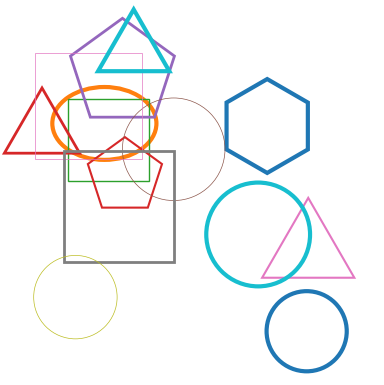[{"shape": "hexagon", "thickness": 3, "radius": 0.61, "center": [0.694, 0.673]}, {"shape": "circle", "thickness": 3, "radius": 0.52, "center": [0.797, 0.14]}, {"shape": "oval", "thickness": 3, "radius": 0.68, "center": [0.271, 0.679]}, {"shape": "square", "thickness": 1, "radius": 0.53, "center": [0.281, 0.636]}, {"shape": "triangle", "thickness": 2, "radius": 0.56, "center": [0.109, 0.659]}, {"shape": "pentagon", "thickness": 1.5, "radius": 0.51, "center": [0.324, 0.543]}, {"shape": "pentagon", "thickness": 2, "radius": 0.71, "center": [0.318, 0.811]}, {"shape": "circle", "thickness": 0.5, "radius": 0.67, "center": [0.451, 0.612]}, {"shape": "square", "thickness": 0.5, "radius": 0.69, "center": [0.231, 0.725]}, {"shape": "triangle", "thickness": 1.5, "radius": 0.69, "center": [0.801, 0.348]}, {"shape": "square", "thickness": 2, "radius": 0.72, "center": [0.309, 0.463]}, {"shape": "circle", "thickness": 0.5, "radius": 0.54, "center": [0.196, 0.228]}, {"shape": "triangle", "thickness": 3, "radius": 0.53, "center": [0.347, 0.869]}, {"shape": "circle", "thickness": 3, "radius": 0.67, "center": [0.671, 0.391]}]